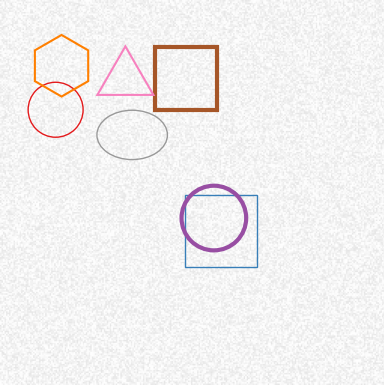[{"shape": "circle", "thickness": 1, "radius": 0.36, "center": [0.144, 0.715]}, {"shape": "square", "thickness": 1, "radius": 0.47, "center": [0.574, 0.399]}, {"shape": "circle", "thickness": 3, "radius": 0.42, "center": [0.555, 0.434]}, {"shape": "hexagon", "thickness": 1.5, "radius": 0.4, "center": [0.16, 0.829]}, {"shape": "square", "thickness": 3, "radius": 0.41, "center": [0.483, 0.796]}, {"shape": "triangle", "thickness": 1.5, "radius": 0.42, "center": [0.326, 0.796]}, {"shape": "oval", "thickness": 1, "radius": 0.46, "center": [0.343, 0.65]}]